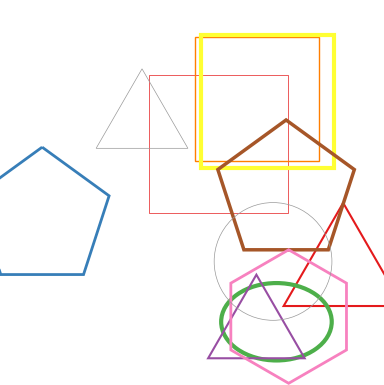[{"shape": "triangle", "thickness": 1.5, "radius": 0.89, "center": [0.891, 0.294]}, {"shape": "square", "thickness": 0.5, "radius": 0.9, "center": [0.567, 0.626]}, {"shape": "pentagon", "thickness": 2, "radius": 0.91, "center": [0.109, 0.435]}, {"shape": "oval", "thickness": 3, "radius": 0.72, "center": [0.718, 0.164]}, {"shape": "triangle", "thickness": 1.5, "radius": 0.72, "center": [0.666, 0.142]}, {"shape": "square", "thickness": 1, "radius": 0.8, "center": [0.667, 0.742]}, {"shape": "square", "thickness": 3, "radius": 0.86, "center": [0.695, 0.737]}, {"shape": "pentagon", "thickness": 2.5, "radius": 0.93, "center": [0.743, 0.502]}, {"shape": "hexagon", "thickness": 2, "radius": 0.87, "center": [0.75, 0.178]}, {"shape": "triangle", "thickness": 0.5, "radius": 0.69, "center": [0.369, 0.684]}, {"shape": "circle", "thickness": 0.5, "radius": 0.76, "center": [0.709, 0.321]}]